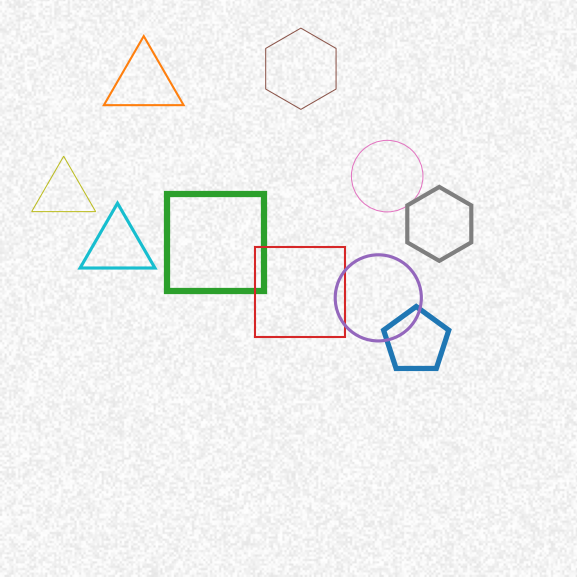[{"shape": "pentagon", "thickness": 2.5, "radius": 0.3, "center": [0.721, 0.409]}, {"shape": "triangle", "thickness": 1, "radius": 0.4, "center": [0.249, 0.857]}, {"shape": "square", "thickness": 3, "radius": 0.42, "center": [0.373, 0.579]}, {"shape": "square", "thickness": 1, "radius": 0.39, "center": [0.519, 0.493]}, {"shape": "circle", "thickness": 1.5, "radius": 0.37, "center": [0.655, 0.483]}, {"shape": "hexagon", "thickness": 0.5, "radius": 0.35, "center": [0.521, 0.88]}, {"shape": "circle", "thickness": 0.5, "radius": 0.31, "center": [0.67, 0.694]}, {"shape": "hexagon", "thickness": 2, "radius": 0.32, "center": [0.761, 0.611]}, {"shape": "triangle", "thickness": 0.5, "radius": 0.32, "center": [0.11, 0.665]}, {"shape": "triangle", "thickness": 1.5, "radius": 0.37, "center": [0.203, 0.572]}]